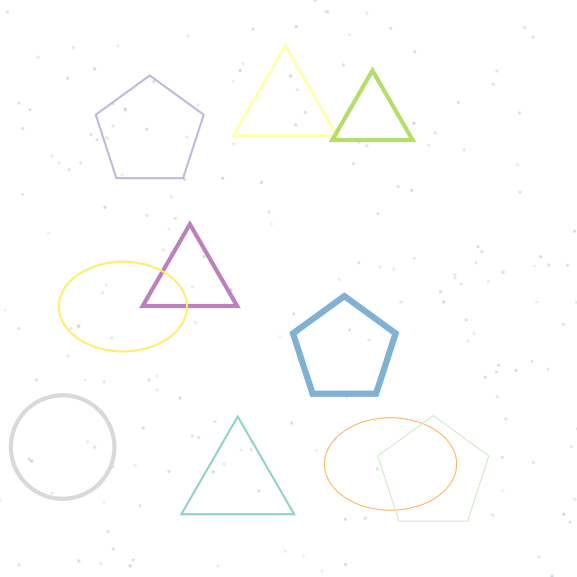[{"shape": "triangle", "thickness": 1, "radius": 0.56, "center": [0.412, 0.165]}, {"shape": "triangle", "thickness": 1.5, "radius": 0.52, "center": [0.494, 0.816]}, {"shape": "pentagon", "thickness": 1, "radius": 0.49, "center": [0.259, 0.77]}, {"shape": "pentagon", "thickness": 3, "radius": 0.47, "center": [0.596, 0.393]}, {"shape": "oval", "thickness": 0.5, "radius": 0.57, "center": [0.676, 0.196]}, {"shape": "triangle", "thickness": 2, "radius": 0.4, "center": [0.645, 0.797]}, {"shape": "circle", "thickness": 2, "radius": 0.45, "center": [0.108, 0.225]}, {"shape": "triangle", "thickness": 2, "radius": 0.47, "center": [0.329, 0.516]}, {"shape": "pentagon", "thickness": 0.5, "radius": 0.51, "center": [0.75, 0.178]}, {"shape": "oval", "thickness": 1, "radius": 0.55, "center": [0.213, 0.468]}]